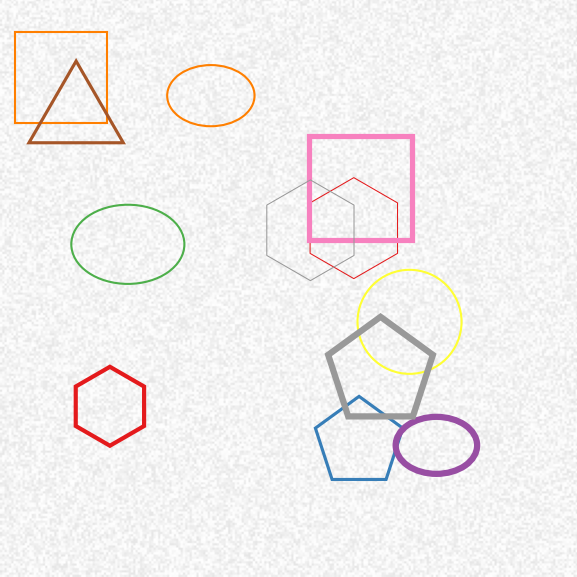[{"shape": "hexagon", "thickness": 0.5, "radius": 0.44, "center": [0.613, 0.604]}, {"shape": "hexagon", "thickness": 2, "radius": 0.34, "center": [0.19, 0.296]}, {"shape": "pentagon", "thickness": 1.5, "radius": 0.4, "center": [0.622, 0.233]}, {"shape": "oval", "thickness": 1, "radius": 0.49, "center": [0.221, 0.576]}, {"shape": "oval", "thickness": 3, "radius": 0.35, "center": [0.756, 0.228]}, {"shape": "oval", "thickness": 1, "radius": 0.38, "center": [0.365, 0.833]}, {"shape": "square", "thickness": 1, "radius": 0.4, "center": [0.105, 0.865]}, {"shape": "circle", "thickness": 1, "radius": 0.45, "center": [0.709, 0.442]}, {"shape": "triangle", "thickness": 1.5, "radius": 0.47, "center": [0.132, 0.799]}, {"shape": "square", "thickness": 2.5, "radius": 0.45, "center": [0.624, 0.674]}, {"shape": "pentagon", "thickness": 3, "radius": 0.48, "center": [0.659, 0.355]}, {"shape": "hexagon", "thickness": 0.5, "radius": 0.44, "center": [0.537, 0.6]}]